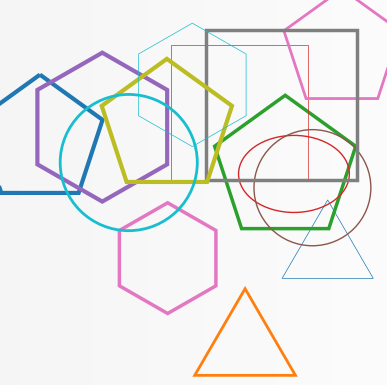[{"shape": "pentagon", "thickness": 3, "radius": 0.85, "center": [0.103, 0.636]}, {"shape": "triangle", "thickness": 0.5, "radius": 0.68, "center": [0.846, 0.345]}, {"shape": "triangle", "thickness": 2, "radius": 0.75, "center": [0.632, 0.1]}, {"shape": "pentagon", "thickness": 2.5, "radius": 0.96, "center": [0.736, 0.561]}, {"shape": "oval", "thickness": 1, "radius": 0.71, "center": [0.759, 0.548]}, {"shape": "square", "thickness": 0.5, "radius": 0.88, "center": [0.619, 0.707]}, {"shape": "hexagon", "thickness": 3, "radius": 0.97, "center": [0.264, 0.67]}, {"shape": "circle", "thickness": 1, "radius": 0.75, "center": [0.806, 0.512]}, {"shape": "pentagon", "thickness": 2, "radius": 0.79, "center": [0.882, 0.871]}, {"shape": "hexagon", "thickness": 2.5, "radius": 0.72, "center": [0.433, 0.329]}, {"shape": "square", "thickness": 2.5, "radius": 0.97, "center": [0.727, 0.726]}, {"shape": "pentagon", "thickness": 3, "radius": 0.88, "center": [0.431, 0.67]}, {"shape": "circle", "thickness": 2, "radius": 0.88, "center": [0.332, 0.578]}, {"shape": "hexagon", "thickness": 0.5, "radius": 0.8, "center": [0.496, 0.78]}]